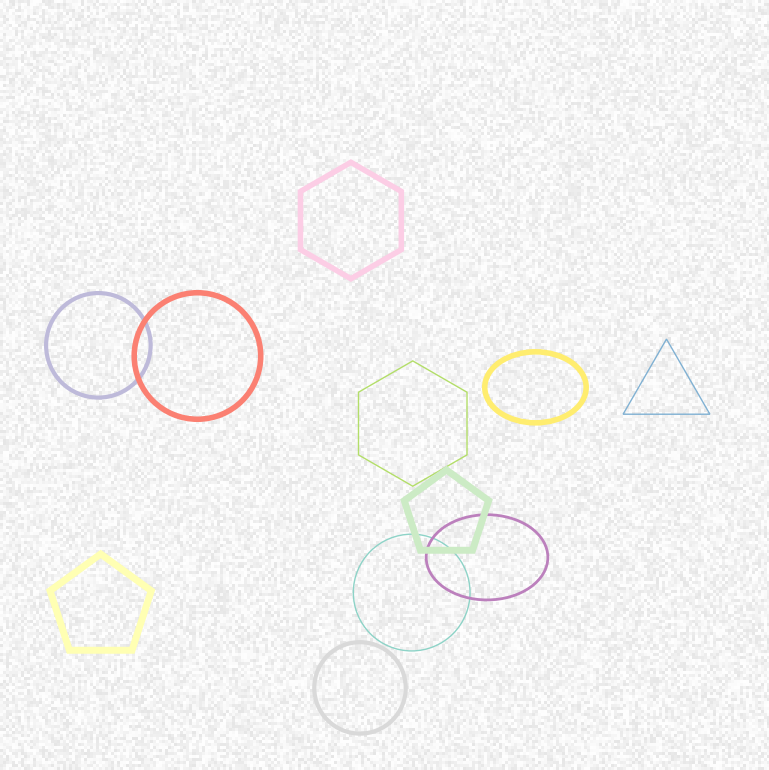[{"shape": "circle", "thickness": 0.5, "radius": 0.38, "center": [0.535, 0.23]}, {"shape": "pentagon", "thickness": 2.5, "radius": 0.35, "center": [0.131, 0.211]}, {"shape": "circle", "thickness": 1.5, "radius": 0.34, "center": [0.128, 0.552]}, {"shape": "circle", "thickness": 2, "radius": 0.41, "center": [0.256, 0.538]}, {"shape": "triangle", "thickness": 0.5, "radius": 0.33, "center": [0.866, 0.495]}, {"shape": "hexagon", "thickness": 0.5, "radius": 0.41, "center": [0.536, 0.45]}, {"shape": "hexagon", "thickness": 2, "radius": 0.38, "center": [0.456, 0.714]}, {"shape": "circle", "thickness": 1.5, "radius": 0.3, "center": [0.468, 0.107]}, {"shape": "oval", "thickness": 1, "radius": 0.4, "center": [0.632, 0.276]}, {"shape": "pentagon", "thickness": 2.5, "radius": 0.29, "center": [0.58, 0.332]}, {"shape": "oval", "thickness": 2, "radius": 0.33, "center": [0.695, 0.497]}]